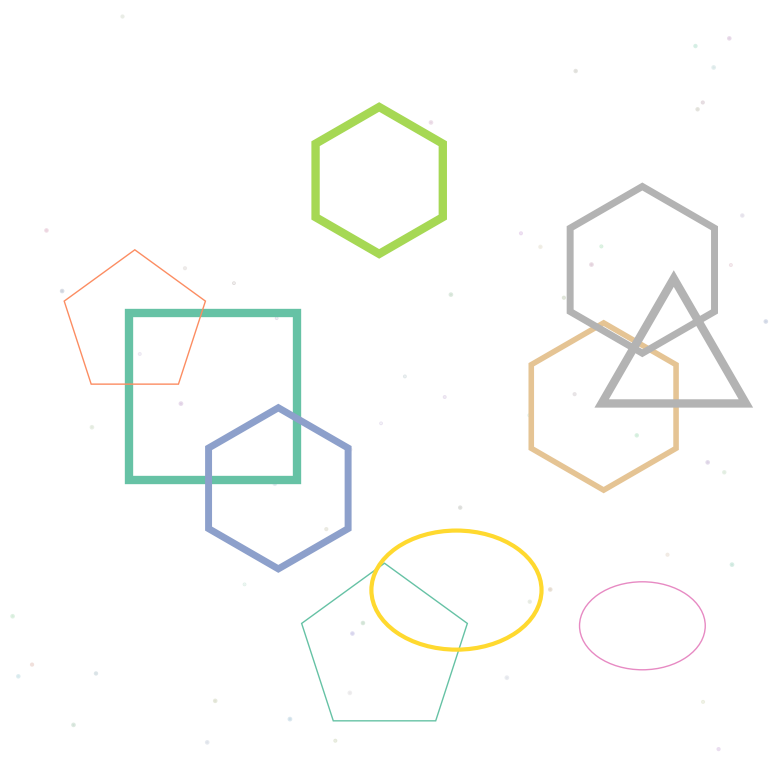[{"shape": "pentagon", "thickness": 0.5, "radius": 0.57, "center": [0.499, 0.155]}, {"shape": "square", "thickness": 3, "radius": 0.54, "center": [0.276, 0.485]}, {"shape": "pentagon", "thickness": 0.5, "radius": 0.48, "center": [0.175, 0.579]}, {"shape": "hexagon", "thickness": 2.5, "radius": 0.52, "center": [0.361, 0.366]}, {"shape": "oval", "thickness": 0.5, "radius": 0.41, "center": [0.834, 0.187]}, {"shape": "hexagon", "thickness": 3, "radius": 0.48, "center": [0.492, 0.766]}, {"shape": "oval", "thickness": 1.5, "radius": 0.55, "center": [0.593, 0.234]}, {"shape": "hexagon", "thickness": 2, "radius": 0.54, "center": [0.784, 0.472]}, {"shape": "hexagon", "thickness": 2.5, "radius": 0.54, "center": [0.834, 0.65]}, {"shape": "triangle", "thickness": 3, "radius": 0.54, "center": [0.875, 0.53]}]